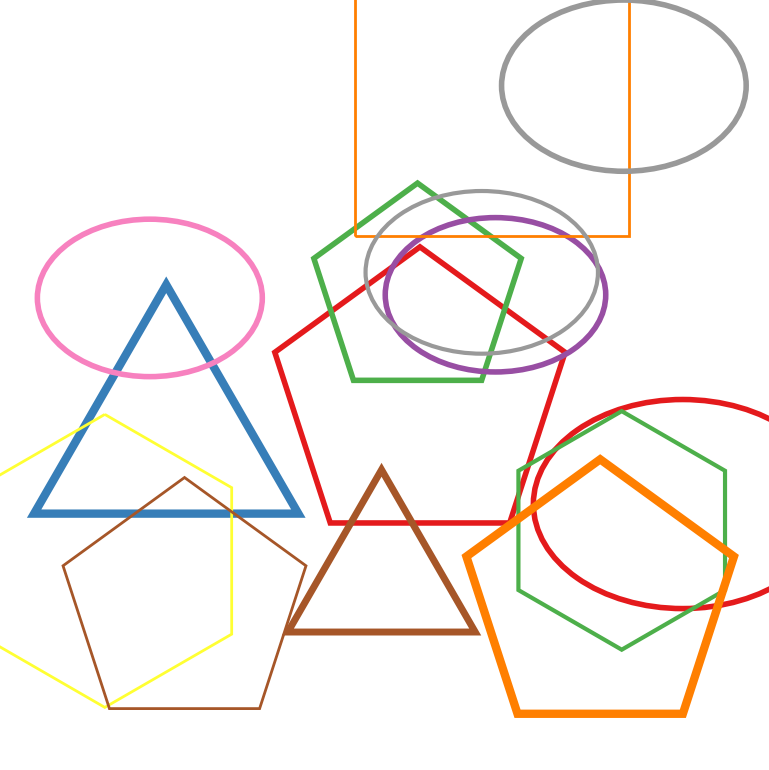[{"shape": "oval", "thickness": 2, "radius": 0.97, "center": [0.887, 0.345]}, {"shape": "pentagon", "thickness": 2, "radius": 0.99, "center": [0.545, 0.481]}, {"shape": "triangle", "thickness": 3, "radius": 0.99, "center": [0.216, 0.432]}, {"shape": "pentagon", "thickness": 2, "radius": 0.71, "center": [0.542, 0.621]}, {"shape": "hexagon", "thickness": 1.5, "radius": 0.77, "center": [0.807, 0.311]}, {"shape": "oval", "thickness": 2, "radius": 0.72, "center": [0.643, 0.617]}, {"shape": "square", "thickness": 1, "radius": 0.89, "center": [0.639, 0.871]}, {"shape": "pentagon", "thickness": 3, "radius": 0.91, "center": [0.779, 0.221]}, {"shape": "hexagon", "thickness": 1, "radius": 0.95, "center": [0.136, 0.272]}, {"shape": "triangle", "thickness": 2.5, "radius": 0.7, "center": [0.496, 0.249]}, {"shape": "pentagon", "thickness": 1, "radius": 0.83, "center": [0.24, 0.214]}, {"shape": "oval", "thickness": 2, "radius": 0.73, "center": [0.195, 0.613]}, {"shape": "oval", "thickness": 1.5, "radius": 0.75, "center": [0.626, 0.646]}, {"shape": "oval", "thickness": 2, "radius": 0.79, "center": [0.81, 0.889]}]